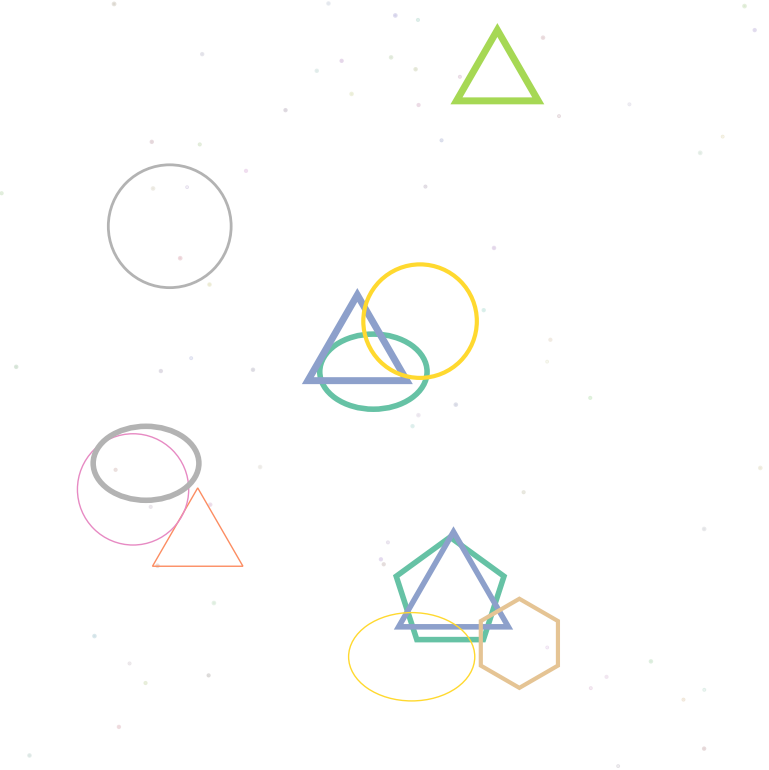[{"shape": "pentagon", "thickness": 2, "radius": 0.37, "center": [0.585, 0.229]}, {"shape": "oval", "thickness": 2, "radius": 0.35, "center": [0.485, 0.517]}, {"shape": "triangle", "thickness": 0.5, "radius": 0.34, "center": [0.257, 0.299]}, {"shape": "triangle", "thickness": 2, "radius": 0.41, "center": [0.589, 0.227]}, {"shape": "triangle", "thickness": 2.5, "radius": 0.37, "center": [0.464, 0.543]}, {"shape": "circle", "thickness": 0.5, "radius": 0.36, "center": [0.173, 0.364]}, {"shape": "triangle", "thickness": 2.5, "radius": 0.31, "center": [0.646, 0.9]}, {"shape": "circle", "thickness": 1.5, "radius": 0.37, "center": [0.546, 0.583]}, {"shape": "oval", "thickness": 0.5, "radius": 0.41, "center": [0.535, 0.147]}, {"shape": "hexagon", "thickness": 1.5, "radius": 0.29, "center": [0.675, 0.165]}, {"shape": "oval", "thickness": 2, "radius": 0.34, "center": [0.19, 0.398]}, {"shape": "circle", "thickness": 1, "radius": 0.4, "center": [0.22, 0.706]}]